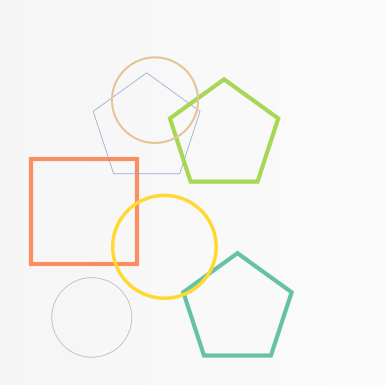[{"shape": "pentagon", "thickness": 3, "radius": 0.73, "center": [0.613, 0.195]}, {"shape": "square", "thickness": 3, "radius": 0.68, "center": [0.216, 0.451]}, {"shape": "pentagon", "thickness": 0.5, "radius": 0.73, "center": [0.378, 0.666]}, {"shape": "pentagon", "thickness": 3, "radius": 0.73, "center": [0.578, 0.647]}, {"shape": "circle", "thickness": 2.5, "radius": 0.67, "center": [0.424, 0.359]}, {"shape": "circle", "thickness": 1.5, "radius": 0.56, "center": [0.4, 0.74]}, {"shape": "circle", "thickness": 0.5, "radius": 0.52, "center": [0.237, 0.175]}]